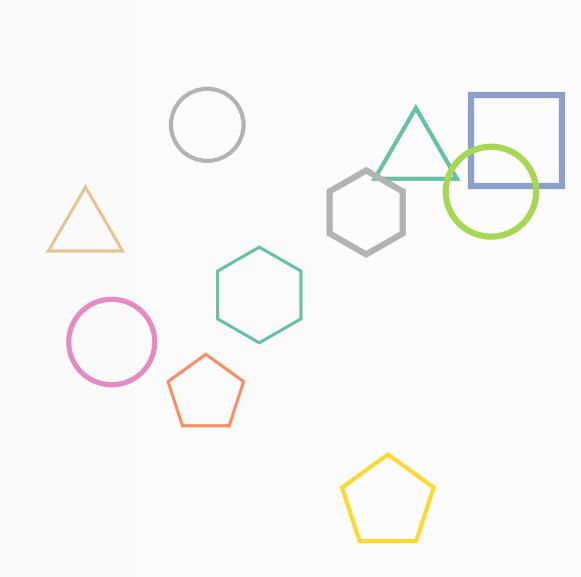[{"shape": "hexagon", "thickness": 1.5, "radius": 0.41, "center": [0.446, 0.488]}, {"shape": "triangle", "thickness": 2, "radius": 0.41, "center": [0.715, 0.73]}, {"shape": "pentagon", "thickness": 1.5, "radius": 0.34, "center": [0.354, 0.317]}, {"shape": "square", "thickness": 3, "radius": 0.39, "center": [0.888, 0.756]}, {"shape": "circle", "thickness": 2.5, "radius": 0.37, "center": [0.192, 0.407]}, {"shape": "circle", "thickness": 3, "radius": 0.39, "center": [0.845, 0.667]}, {"shape": "pentagon", "thickness": 2, "radius": 0.41, "center": [0.667, 0.129]}, {"shape": "triangle", "thickness": 1.5, "radius": 0.37, "center": [0.147, 0.601]}, {"shape": "hexagon", "thickness": 3, "radius": 0.36, "center": [0.63, 0.631]}, {"shape": "circle", "thickness": 2, "radius": 0.31, "center": [0.357, 0.783]}]